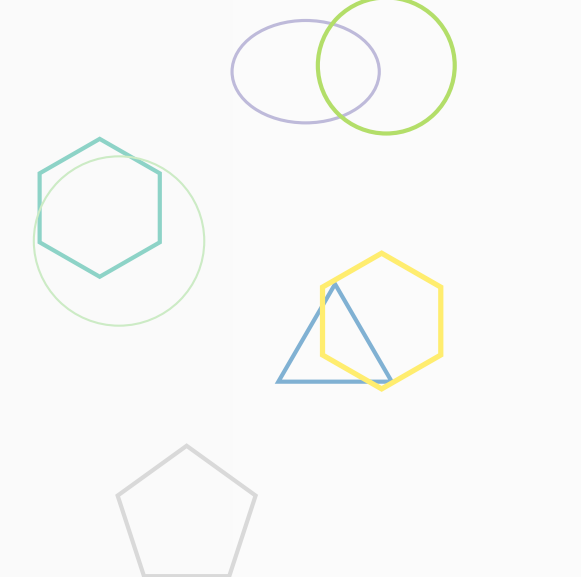[{"shape": "hexagon", "thickness": 2, "radius": 0.6, "center": [0.172, 0.639]}, {"shape": "oval", "thickness": 1.5, "radius": 0.63, "center": [0.526, 0.875]}, {"shape": "triangle", "thickness": 2, "radius": 0.56, "center": [0.576, 0.395]}, {"shape": "circle", "thickness": 2, "radius": 0.59, "center": [0.665, 0.886]}, {"shape": "pentagon", "thickness": 2, "radius": 0.62, "center": [0.321, 0.102]}, {"shape": "circle", "thickness": 1, "radius": 0.73, "center": [0.205, 0.582]}, {"shape": "hexagon", "thickness": 2.5, "radius": 0.59, "center": [0.657, 0.443]}]